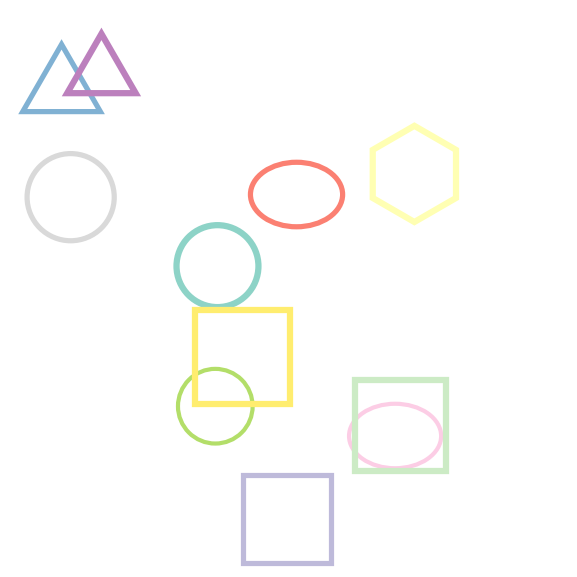[{"shape": "circle", "thickness": 3, "radius": 0.35, "center": [0.377, 0.538]}, {"shape": "hexagon", "thickness": 3, "radius": 0.42, "center": [0.718, 0.698]}, {"shape": "square", "thickness": 2.5, "radius": 0.39, "center": [0.497, 0.1]}, {"shape": "oval", "thickness": 2.5, "radius": 0.4, "center": [0.513, 0.662]}, {"shape": "triangle", "thickness": 2.5, "radius": 0.39, "center": [0.107, 0.845]}, {"shape": "circle", "thickness": 2, "radius": 0.32, "center": [0.373, 0.296]}, {"shape": "oval", "thickness": 2, "radius": 0.4, "center": [0.684, 0.244]}, {"shape": "circle", "thickness": 2.5, "radius": 0.38, "center": [0.122, 0.658]}, {"shape": "triangle", "thickness": 3, "radius": 0.34, "center": [0.176, 0.872]}, {"shape": "square", "thickness": 3, "radius": 0.39, "center": [0.694, 0.263]}, {"shape": "square", "thickness": 3, "radius": 0.41, "center": [0.42, 0.381]}]